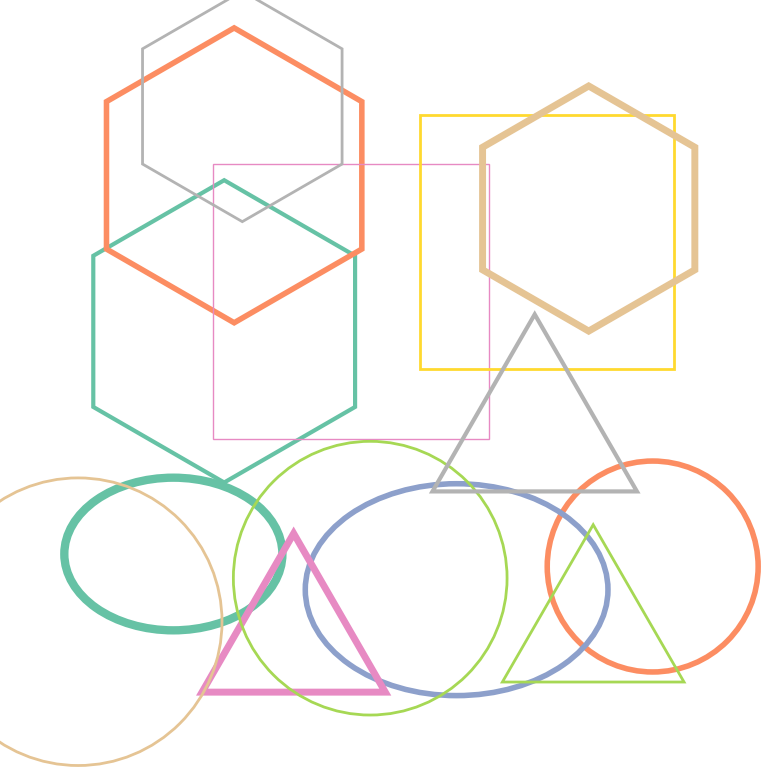[{"shape": "hexagon", "thickness": 1.5, "radius": 0.98, "center": [0.291, 0.57]}, {"shape": "oval", "thickness": 3, "radius": 0.71, "center": [0.225, 0.281]}, {"shape": "circle", "thickness": 2, "radius": 0.68, "center": [0.848, 0.264]}, {"shape": "hexagon", "thickness": 2, "radius": 0.96, "center": [0.304, 0.772]}, {"shape": "oval", "thickness": 2, "radius": 0.98, "center": [0.593, 0.234]}, {"shape": "square", "thickness": 0.5, "radius": 0.9, "center": [0.455, 0.609]}, {"shape": "triangle", "thickness": 2.5, "radius": 0.69, "center": [0.381, 0.17]}, {"shape": "triangle", "thickness": 1, "radius": 0.68, "center": [0.77, 0.182]}, {"shape": "circle", "thickness": 1, "radius": 0.89, "center": [0.481, 0.249]}, {"shape": "square", "thickness": 1, "radius": 0.82, "center": [0.71, 0.686]}, {"shape": "hexagon", "thickness": 2.5, "radius": 0.8, "center": [0.765, 0.729]}, {"shape": "circle", "thickness": 1, "radius": 0.93, "center": [0.102, 0.193]}, {"shape": "triangle", "thickness": 1.5, "radius": 0.77, "center": [0.694, 0.438]}, {"shape": "hexagon", "thickness": 1, "radius": 0.75, "center": [0.315, 0.862]}]